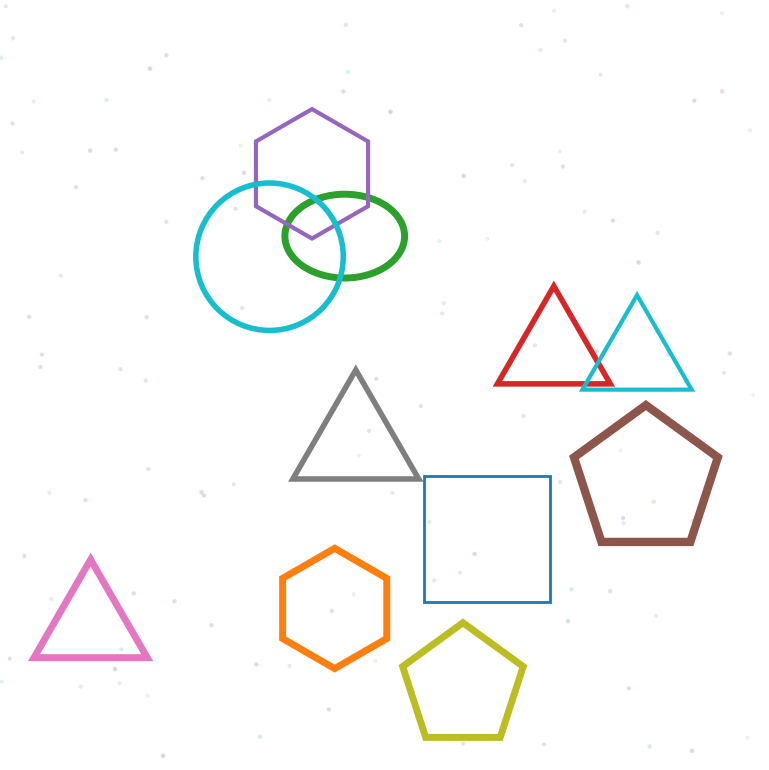[{"shape": "square", "thickness": 1, "radius": 0.41, "center": [0.632, 0.301]}, {"shape": "hexagon", "thickness": 2.5, "radius": 0.39, "center": [0.435, 0.21]}, {"shape": "oval", "thickness": 2.5, "radius": 0.39, "center": [0.448, 0.693]}, {"shape": "triangle", "thickness": 2, "radius": 0.42, "center": [0.719, 0.544]}, {"shape": "hexagon", "thickness": 1.5, "radius": 0.42, "center": [0.405, 0.774]}, {"shape": "pentagon", "thickness": 3, "radius": 0.49, "center": [0.839, 0.376]}, {"shape": "triangle", "thickness": 2.5, "radius": 0.42, "center": [0.118, 0.188]}, {"shape": "triangle", "thickness": 2, "radius": 0.47, "center": [0.462, 0.425]}, {"shape": "pentagon", "thickness": 2.5, "radius": 0.41, "center": [0.601, 0.109]}, {"shape": "triangle", "thickness": 1.5, "radius": 0.41, "center": [0.827, 0.535]}, {"shape": "circle", "thickness": 2, "radius": 0.48, "center": [0.35, 0.667]}]